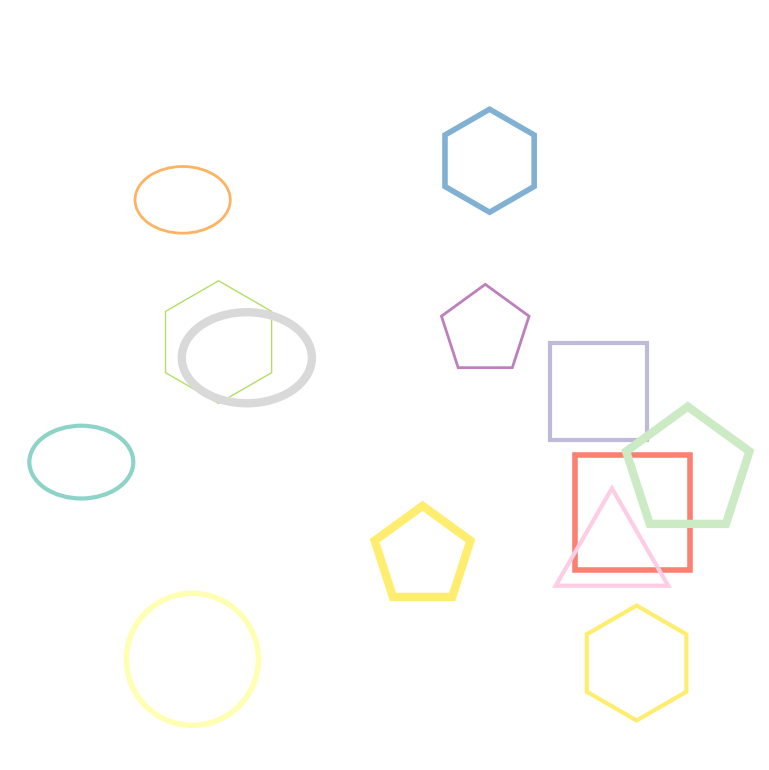[{"shape": "oval", "thickness": 1.5, "radius": 0.34, "center": [0.106, 0.4]}, {"shape": "circle", "thickness": 2, "radius": 0.43, "center": [0.25, 0.144]}, {"shape": "square", "thickness": 1.5, "radius": 0.32, "center": [0.777, 0.492]}, {"shape": "square", "thickness": 2, "radius": 0.37, "center": [0.821, 0.335]}, {"shape": "hexagon", "thickness": 2, "radius": 0.33, "center": [0.636, 0.791]}, {"shape": "oval", "thickness": 1, "radius": 0.31, "center": [0.237, 0.74]}, {"shape": "hexagon", "thickness": 0.5, "radius": 0.4, "center": [0.284, 0.556]}, {"shape": "triangle", "thickness": 1.5, "radius": 0.42, "center": [0.795, 0.282]}, {"shape": "oval", "thickness": 3, "radius": 0.42, "center": [0.321, 0.535]}, {"shape": "pentagon", "thickness": 1, "radius": 0.3, "center": [0.63, 0.571]}, {"shape": "pentagon", "thickness": 3, "radius": 0.42, "center": [0.893, 0.388]}, {"shape": "hexagon", "thickness": 1.5, "radius": 0.37, "center": [0.827, 0.139]}, {"shape": "pentagon", "thickness": 3, "radius": 0.33, "center": [0.549, 0.278]}]